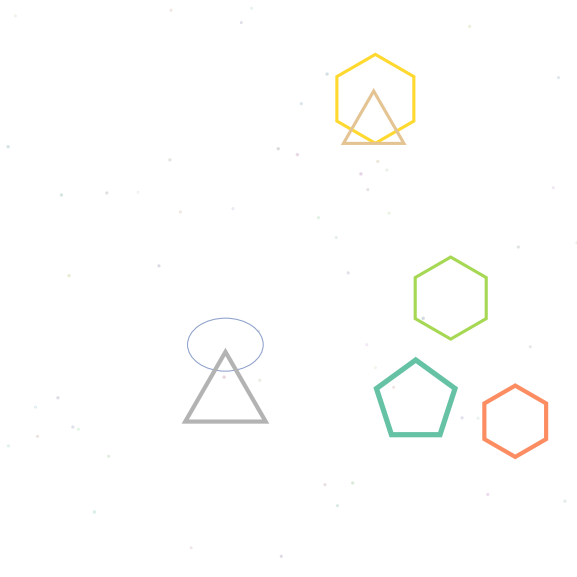[{"shape": "pentagon", "thickness": 2.5, "radius": 0.36, "center": [0.72, 0.304]}, {"shape": "hexagon", "thickness": 2, "radius": 0.31, "center": [0.892, 0.27]}, {"shape": "oval", "thickness": 0.5, "radius": 0.33, "center": [0.39, 0.402]}, {"shape": "hexagon", "thickness": 1.5, "radius": 0.36, "center": [0.78, 0.483]}, {"shape": "hexagon", "thickness": 1.5, "radius": 0.38, "center": [0.65, 0.828]}, {"shape": "triangle", "thickness": 1.5, "radius": 0.3, "center": [0.647, 0.781]}, {"shape": "triangle", "thickness": 2, "radius": 0.4, "center": [0.39, 0.309]}]